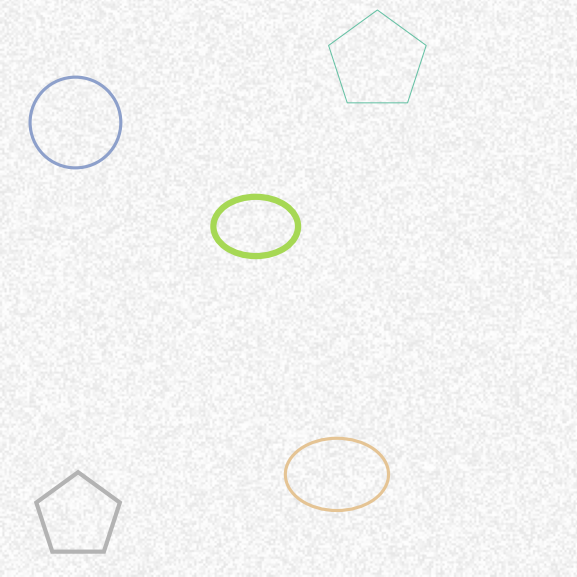[{"shape": "pentagon", "thickness": 0.5, "radius": 0.44, "center": [0.653, 0.893]}, {"shape": "circle", "thickness": 1.5, "radius": 0.39, "center": [0.131, 0.787]}, {"shape": "oval", "thickness": 3, "radius": 0.37, "center": [0.443, 0.607]}, {"shape": "oval", "thickness": 1.5, "radius": 0.45, "center": [0.583, 0.178]}, {"shape": "pentagon", "thickness": 2, "radius": 0.38, "center": [0.135, 0.105]}]